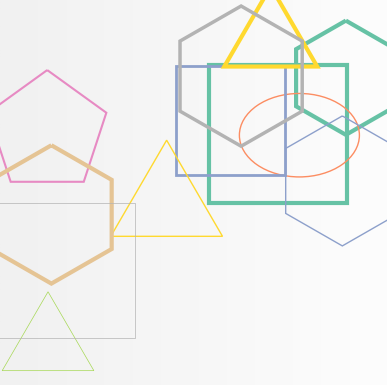[{"shape": "hexagon", "thickness": 3, "radius": 0.74, "center": [0.893, 0.798]}, {"shape": "square", "thickness": 3, "radius": 0.89, "center": [0.717, 0.652]}, {"shape": "oval", "thickness": 1, "radius": 0.77, "center": [0.773, 0.649]}, {"shape": "hexagon", "thickness": 1, "radius": 0.84, "center": [0.883, 0.53]}, {"shape": "square", "thickness": 2, "radius": 0.71, "center": [0.594, 0.687]}, {"shape": "pentagon", "thickness": 1.5, "radius": 0.8, "center": [0.122, 0.658]}, {"shape": "triangle", "thickness": 0.5, "radius": 0.68, "center": [0.124, 0.106]}, {"shape": "triangle", "thickness": 1, "radius": 0.83, "center": [0.43, 0.469]}, {"shape": "triangle", "thickness": 3, "radius": 0.69, "center": [0.699, 0.896]}, {"shape": "hexagon", "thickness": 3, "radius": 0.9, "center": [0.133, 0.443]}, {"shape": "square", "thickness": 0.5, "radius": 0.88, "center": [0.173, 0.297]}, {"shape": "hexagon", "thickness": 2.5, "radius": 0.91, "center": [0.622, 0.802]}]